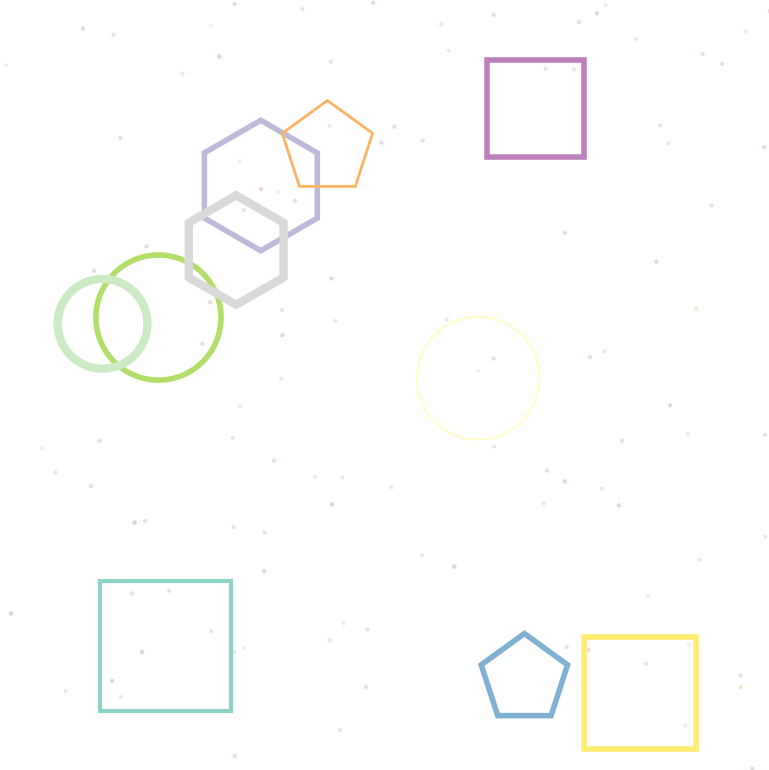[{"shape": "square", "thickness": 1.5, "radius": 0.42, "center": [0.215, 0.161]}, {"shape": "circle", "thickness": 0.5, "radius": 0.4, "center": [0.621, 0.509]}, {"shape": "hexagon", "thickness": 2, "radius": 0.42, "center": [0.339, 0.759]}, {"shape": "pentagon", "thickness": 2, "radius": 0.29, "center": [0.681, 0.118]}, {"shape": "pentagon", "thickness": 1, "radius": 0.31, "center": [0.425, 0.808]}, {"shape": "circle", "thickness": 2, "radius": 0.41, "center": [0.206, 0.588]}, {"shape": "hexagon", "thickness": 3, "radius": 0.36, "center": [0.307, 0.675]}, {"shape": "square", "thickness": 2, "radius": 0.32, "center": [0.696, 0.859]}, {"shape": "circle", "thickness": 3, "radius": 0.29, "center": [0.133, 0.58]}, {"shape": "square", "thickness": 2, "radius": 0.36, "center": [0.831, 0.1]}]